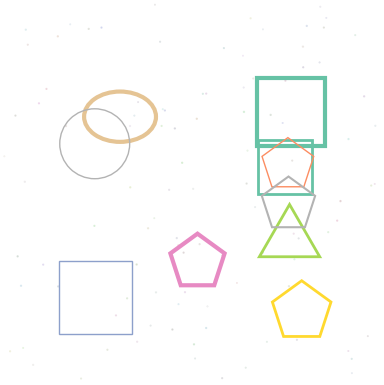[{"shape": "square", "thickness": 2, "radius": 0.35, "center": [0.74, 0.565]}, {"shape": "square", "thickness": 3, "radius": 0.44, "center": [0.757, 0.708]}, {"shape": "pentagon", "thickness": 1, "radius": 0.35, "center": [0.748, 0.572]}, {"shape": "square", "thickness": 1, "radius": 0.48, "center": [0.249, 0.228]}, {"shape": "pentagon", "thickness": 3, "radius": 0.37, "center": [0.513, 0.319]}, {"shape": "triangle", "thickness": 2, "radius": 0.45, "center": [0.752, 0.378]}, {"shape": "pentagon", "thickness": 2, "radius": 0.4, "center": [0.784, 0.191]}, {"shape": "oval", "thickness": 3, "radius": 0.47, "center": [0.312, 0.697]}, {"shape": "circle", "thickness": 1, "radius": 0.45, "center": [0.246, 0.627]}, {"shape": "pentagon", "thickness": 1.5, "radius": 0.36, "center": [0.749, 0.469]}]